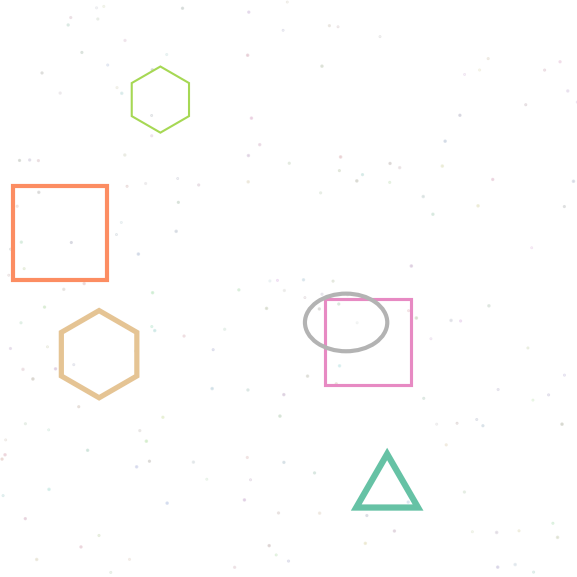[{"shape": "triangle", "thickness": 3, "radius": 0.31, "center": [0.67, 0.151]}, {"shape": "square", "thickness": 2, "radius": 0.41, "center": [0.104, 0.595]}, {"shape": "square", "thickness": 1.5, "radius": 0.37, "center": [0.637, 0.407]}, {"shape": "hexagon", "thickness": 1, "radius": 0.29, "center": [0.278, 0.827]}, {"shape": "hexagon", "thickness": 2.5, "radius": 0.38, "center": [0.172, 0.386]}, {"shape": "oval", "thickness": 2, "radius": 0.36, "center": [0.599, 0.441]}]